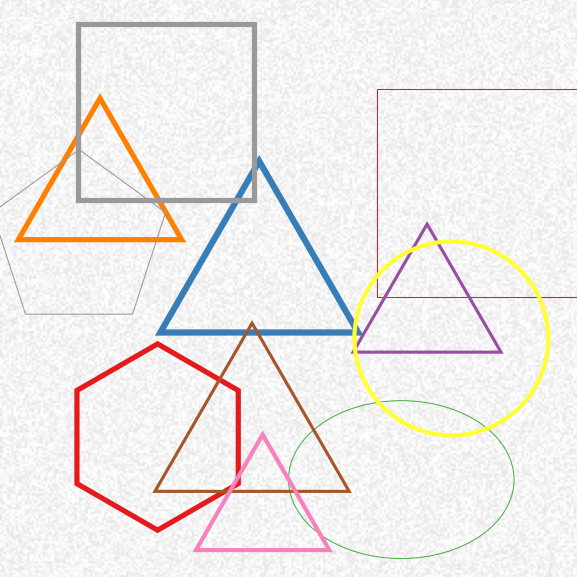[{"shape": "square", "thickness": 0.5, "radius": 0.9, "center": [0.833, 0.664]}, {"shape": "hexagon", "thickness": 2.5, "radius": 0.81, "center": [0.273, 0.242]}, {"shape": "triangle", "thickness": 3, "radius": 0.99, "center": [0.449, 0.522]}, {"shape": "oval", "thickness": 0.5, "radius": 0.98, "center": [0.695, 0.169]}, {"shape": "triangle", "thickness": 1.5, "radius": 0.74, "center": [0.74, 0.463]}, {"shape": "triangle", "thickness": 2.5, "radius": 0.82, "center": [0.173, 0.666]}, {"shape": "circle", "thickness": 2, "radius": 0.84, "center": [0.782, 0.413]}, {"shape": "triangle", "thickness": 1.5, "radius": 0.97, "center": [0.436, 0.245]}, {"shape": "triangle", "thickness": 2, "radius": 0.67, "center": [0.455, 0.113]}, {"shape": "square", "thickness": 2.5, "radius": 0.76, "center": [0.287, 0.805]}, {"shape": "pentagon", "thickness": 0.5, "radius": 0.79, "center": [0.137, 0.583]}]